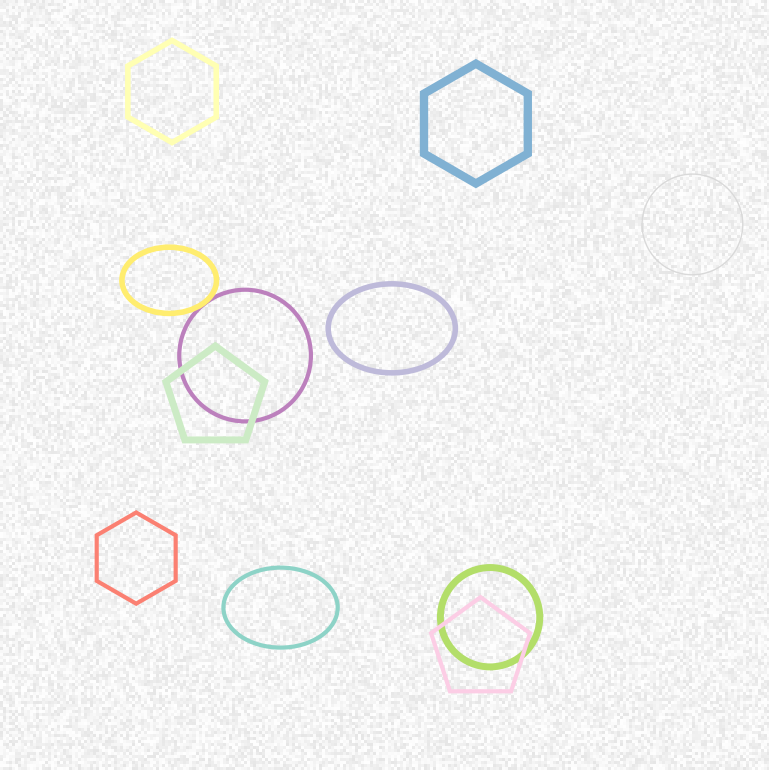[{"shape": "oval", "thickness": 1.5, "radius": 0.37, "center": [0.364, 0.211]}, {"shape": "hexagon", "thickness": 2, "radius": 0.33, "center": [0.223, 0.881]}, {"shape": "oval", "thickness": 2, "radius": 0.41, "center": [0.509, 0.574]}, {"shape": "hexagon", "thickness": 1.5, "radius": 0.3, "center": [0.177, 0.275]}, {"shape": "hexagon", "thickness": 3, "radius": 0.39, "center": [0.618, 0.839]}, {"shape": "circle", "thickness": 2.5, "radius": 0.32, "center": [0.636, 0.198]}, {"shape": "pentagon", "thickness": 1.5, "radius": 0.34, "center": [0.624, 0.157]}, {"shape": "circle", "thickness": 0.5, "radius": 0.33, "center": [0.899, 0.709]}, {"shape": "circle", "thickness": 1.5, "radius": 0.43, "center": [0.318, 0.538]}, {"shape": "pentagon", "thickness": 2.5, "radius": 0.34, "center": [0.28, 0.483]}, {"shape": "oval", "thickness": 2, "radius": 0.31, "center": [0.22, 0.636]}]